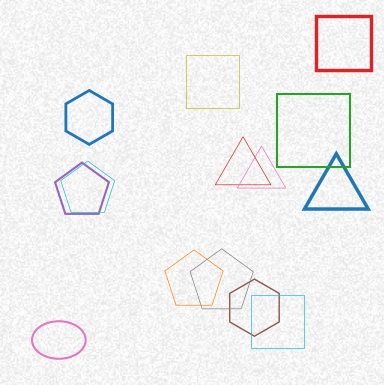[{"shape": "triangle", "thickness": 2.5, "radius": 0.48, "center": [0.874, 0.505]}, {"shape": "hexagon", "thickness": 2, "radius": 0.35, "center": [0.232, 0.695]}, {"shape": "pentagon", "thickness": 0.5, "radius": 0.4, "center": [0.504, 0.272]}, {"shape": "square", "thickness": 1.5, "radius": 0.47, "center": [0.814, 0.661]}, {"shape": "square", "thickness": 2.5, "radius": 0.36, "center": [0.893, 0.888]}, {"shape": "triangle", "thickness": 0.5, "radius": 0.42, "center": [0.631, 0.562]}, {"shape": "pentagon", "thickness": 1.5, "radius": 0.37, "center": [0.213, 0.504]}, {"shape": "hexagon", "thickness": 1, "radius": 0.37, "center": [0.661, 0.201]}, {"shape": "triangle", "thickness": 0.5, "radius": 0.36, "center": [0.679, 0.548]}, {"shape": "oval", "thickness": 1.5, "radius": 0.35, "center": [0.153, 0.117]}, {"shape": "pentagon", "thickness": 0.5, "radius": 0.43, "center": [0.576, 0.268]}, {"shape": "square", "thickness": 0.5, "radius": 0.35, "center": [0.552, 0.788]}, {"shape": "pentagon", "thickness": 0.5, "radius": 0.37, "center": [0.228, 0.508]}, {"shape": "square", "thickness": 0.5, "radius": 0.35, "center": [0.72, 0.164]}]